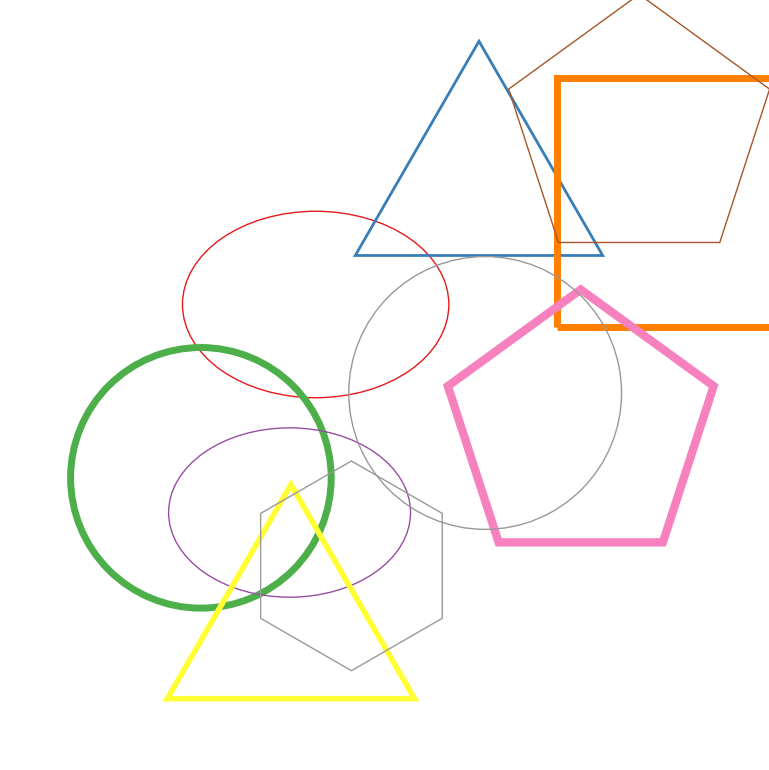[{"shape": "oval", "thickness": 0.5, "radius": 0.86, "center": [0.41, 0.605]}, {"shape": "triangle", "thickness": 1, "radius": 0.93, "center": [0.622, 0.761]}, {"shape": "circle", "thickness": 2.5, "radius": 0.85, "center": [0.261, 0.379]}, {"shape": "oval", "thickness": 0.5, "radius": 0.79, "center": [0.376, 0.334]}, {"shape": "square", "thickness": 2.5, "radius": 0.81, "center": [0.885, 0.737]}, {"shape": "triangle", "thickness": 2, "radius": 0.93, "center": [0.378, 0.185]}, {"shape": "pentagon", "thickness": 0.5, "radius": 0.89, "center": [0.83, 0.829]}, {"shape": "pentagon", "thickness": 3, "radius": 0.91, "center": [0.754, 0.442]}, {"shape": "hexagon", "thickness": 0.5, "radius": 0.68, "center": [0.456, 0.265]}, {"shape": "circle", "thickness": 0.5, "radius": 0.89, "center": [0.63, 0.49]}]